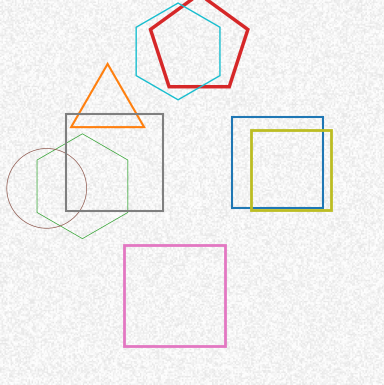[{"shape": "square", "thickness": 1.5, "radius": 0.59, "center": [0.721, 0.578]}, {"shape": "triangle", "thickness": 1.5, "radius": 0.55, "center": [0.28, 0.724]}, {"shape": "hexagon", "thickness": 0.5, "radius": 0.68, "center": [0.214, 0.516]}, {"shape": "pentagon", "thickness": 2.5, "radius": 0.66, "center": [0.517, 0.882]}, {"shape": "circle", "thickness": 0.5, "radius": 0.52, "center": [0.121, 0.511]}, {"shape": "square", "thickness": 2, "radius": 0.65, "center": [0.453, 0.232]}, {"shape": "square", "thickness": 1.5, "radius": 0.63, "center": [0.296, 0.578]}, {"shape": "square", "thickness": 2, "radius": 0.52, "center": [0.755, 0.558]}, {"shape": "hexagon", "thickness": 1, "radius": 0.63, "center": [0.462, 0.866]}]